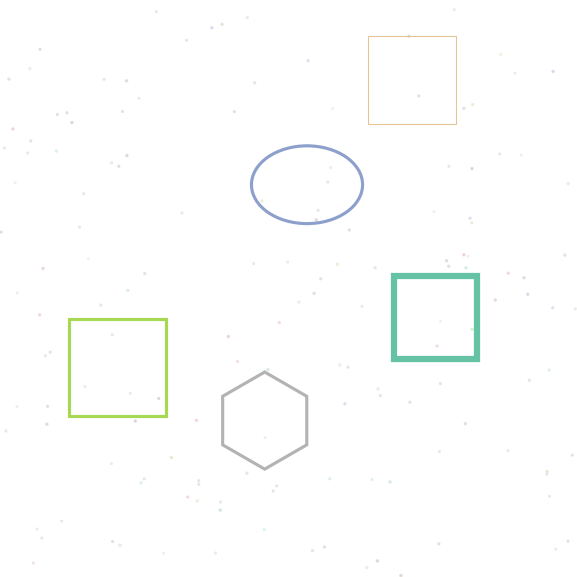[{"shape": "square", "thickness": 3, "radius": 0.36, "center": [0.754, 0.45]}, {"shape": "oval", "thickness": 1.5, "radius": 0.48, "center": [0.532, 0.679]}, {"shape": "square", "thickness": 1.5, "radius": 0.42, "center": [0.204, 0.362]}, {"shape": "square", "thickness": 0.5, "radius": 0.38, "center": [0.713, 0.86]}, {"shape": "hexagon", "thickness": 1.5, "radius": 0.42, "center": [0.458, 0.271]}]